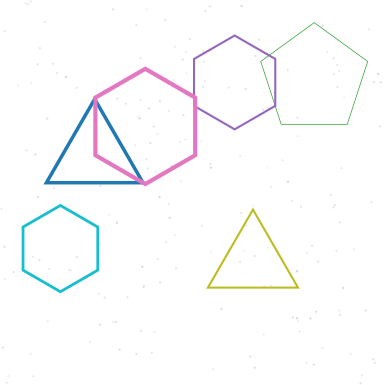[{"shape": "triangle", "thickness": 2.5, "radius": 0.72, "center": [0.246, 0.598]}, {"shape": "pentagon", "thickness": 0.5, "radius": 0.73, "center": [0.816, 0.795]}, {"shape": "hexagon", "thickness": 1.5, "radius": 0.61, "center": [0.609, 0.786]}, {"shape": "hexagon", "thickness": 3, "radius": 0.75, "center": [0.377, 0.672]}, {"shape": "triangle", "thickness": 1.5, "radius": 0.68, "center": [0.657, 0.32]}, {"shape": "hexagon", "thickness": 2, "radius": 0.56, "center": [0.157, 0.354]}]